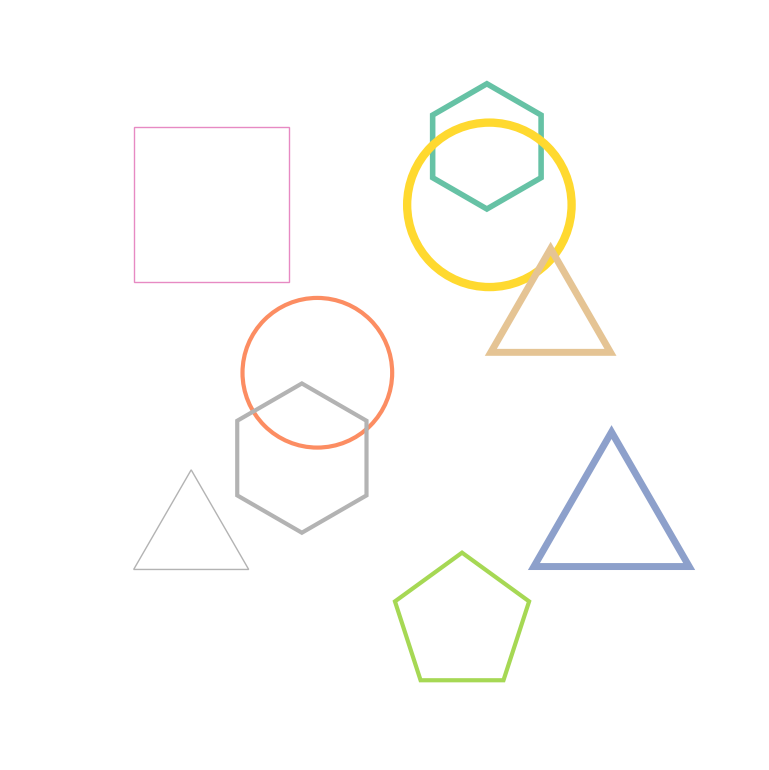[{"shape": "hexagon", "thickness": 2, "radius": 0.41, "center": [0.632, 0.81]}, {"shape": "circle", "thickness": 1.5, "radius": 0.49, "center": [0.412, 0.516]}, {"shape": "triangle", "thickness": 2.5, "radius": 0.58, "center": [0.794, 0.322]}, {"shape": "square", "thickness": 0.5, "radius": 0.5, "center": [0.274, 0.734]}, {"shape": "pentagon", "thickness": 1.5, "radius": 0.46, "center": [0.6, 0.191]}, {"shape": "circle", "thickness": 3, "radius": 0.53, "center": [0.636, 0.734]}, {"shape": "triangle", "thickness": 2.5, "radius": 0.45, "center": [0.715, 0.587]}, {"shape": "hexagon", "thickness": 1.5, "radius": 0.48, "center": [0.392, 0.405]}, {"shape": "triangle", "thickness": 0.5, "radius": 0.43, "center": [0.248, 0.304]}]